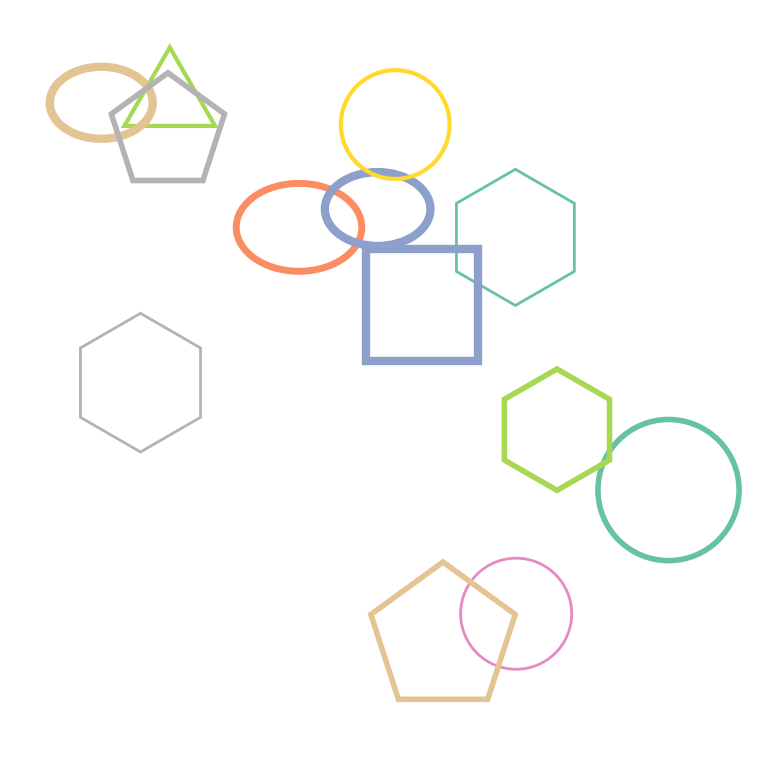[{"shape": "circle", "thickness": 2, "radius": 0.46, "center": [0.868, 0.364]}, {"shape": "hexagon", "thickness": 1, "radius": 0.44, "center": [0.669, 0.692]}, {"shape": "oval", "thickness": 2.5, "radius": 0.41, "center": [0.388, 0.705]}, {"shape": "square", "thickness": 3, "radius": 0.36, "center": [0.548, 0.604]}, {"shape": "oval", "thickness": 3, "radius": 0.34, "center": [0.49, 0.729]}, {"shape": "circle", "thickness": 1, "radius": 0.36, "center": [0.67, 0.203]}, {"shape": "hexagon", "thickness": 2, "radius": 0.39, "center": [0.723, 0.442]}, {"shape": "triangle", "thickness": 1.5, "radius": 0.34, "center": [0.22, 0.87]}, {"shape": "circle", "thickness": 1.5, "radius": 0.35, "center": [0.513, 0.838]}, {"shape": "oval", "thickness": 3, "radius": 0.33, "center": [0.131, 0.867]}, {"shape": "pentagon", "thickness": 2, "radius": 0.49, "center": [0.575, 0.172]}, {"shape": "hexagon", "thickness": 1, "radius": 0.45, "center": [0.182, 0.503]}, {"shape": "pentagon", "thickness": 2, "radius": 0.39, "center": [0.218, 0.828]}]